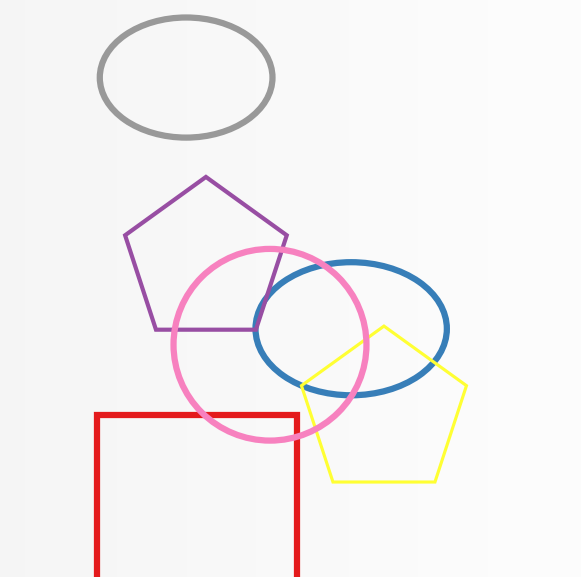[{"shape": "square", "thickness": 3, "radius": 0.86, "center": [0.339, 0.109]}, {"shape": "oval", "thickness": 3, "radius": 0.82, "center": [0.604, 0.43]}, {"shape": "pentagon", "thickness": 2, "radius": 0.73, "center": [0.354, 0.547]}, {"shape": "pentagon", "thickness": 1.5, "radius": 0.75, "center": [0.661, 0.285]}, {"shape": "circle", "thickness": 3, "radius": 0.83, "center": [0.465, 0.402]}, {"shape": "oval", "thickness": 3, "radius": 0.74, "center": [0.32, 0.865]}]